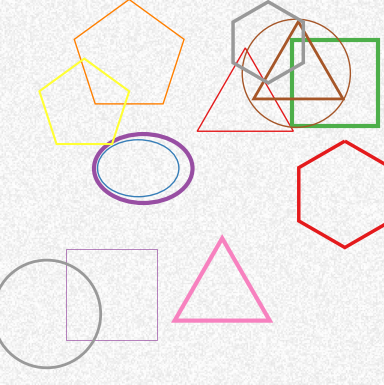[{"shape": "triangle", "thickness": 1, "radius": 0.72, "center": [0.637, 0.731]}, {"shape": "hexagon", "thickness": 2.5, "radius": 0.69, "center": [0.896, 0.495]}, {"shape": "oval", "thickness": 1, "radius": 0.53, "center": [0.359, 0.563]}, {"shape": "square", "thickness": 3, "radius": 0.56, "center": [0.87, 0.785]}, {"shape": "oval", "thickness": 3, "radius": 0.64, "center": [0.372, 0.562]}, {"shape": "square", "thickness": 0.5, "radius": 0.59, "center": [0.29, 0.235]}, {"shape": "pentagon", "thickness": 1, "radius": 0.75, "center": [0.335, 0.851]}, {"shape": "pentagon", "thickness": 1.5, "radius": 0.61, "center": [0.219, 0.725]}, {"shape": "triangle", "thickness": 2, "radius": 0.67, "center": [0.775, 0.81]}, {"shape": "circle", "thickness": 1, "radius": 0.7, "center": [0.77, 0.81]}, {"shape": "triangle", "thickness": 3, "radius": 0.71, "center": [0.577, 0.239]}, {"shape": "hexagon", "thickness": 2.5, "radius": 0.53, "center": [0.697, 0.89]}, {"shape": "circle", "thickness": 2, "radius": 0.7, "center": [0.122, 0.185]}]